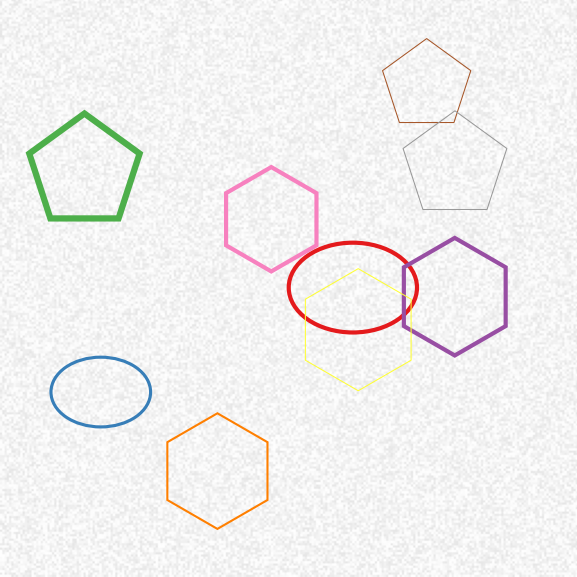[{"shape": "oval", "thickness": 2, "radius": 0.56, "center": [0.611, 0.501]}, {"shape": "oval", "thickness": 1.5, "radius": 0.43, "center": [0.175, 0.32]}, {"shape": "pentagon", "thickness": 3, "radius": 0.5, "center": [0.146, 0.702]}, {"shape": "hexagon", "thickness": 2, "radius": 0.51, "center": [0.787, 0.485]}, {"shape": "hexagon", "thickness": 1, "radius": 0.5, "center": [0.376, 0.183]}, {"shape": "hexagon", "thickness": 0.5, "radius": 0.53, "center": [0.62, 0.428]}, {"shape": "pentagon", "thickness": 0.5, "radius": 0.4, "center": [0.739, 0.852]}, {"shape": "hexagon", "thickness": 2, "radius": 0.45, "center": [0.47, 0.619]}, {"shape": "pentagon", "thickness": 0.5, "radius": 0.47, "center": [0.788, 0.713]}]